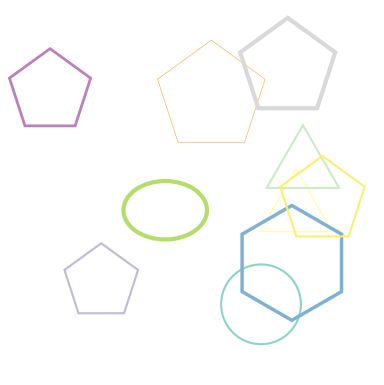[{"shape": "circle", "thickness": 1.5, "radius": 0.52, "center": [0.678, 0.21]}, {"shape": "triangle", "thickness": 1, "radius": 0.54, "center": [0.769, 0.453]}, {"shape": "pentagon", "thickness": 1.5, "radius": 0.5, "center": [0.263, 0.268]}, {"shape": "hexagon", "thickness": 2.5, "radius": 0.75, "center": [0.758, 0.317]}, {"shape": "pentagon", "thickness": 0.5, "radius": 0.73, "center": [0.549, 0.749]}, {"shape": "oval", "thickness": 3, "radius": 0.54, "center": [0.429, 0.454]}, {"shape": "pentagon", "thickness": 3, "radius": 0.65, "center": [0.747, 0.824]}, {"shape": "pentagon", "thickness": 2, "radius": 0.55, "center": [0.13, 0.763]}, {"shape": "triangle", "thickness": 1.5, "radius": 0.54, "center": [0.787, 0.566]}, {"shape": "pentagon", "thickness": 1.5, "radius": 0.58, "center": [0.837, 0.479]}]